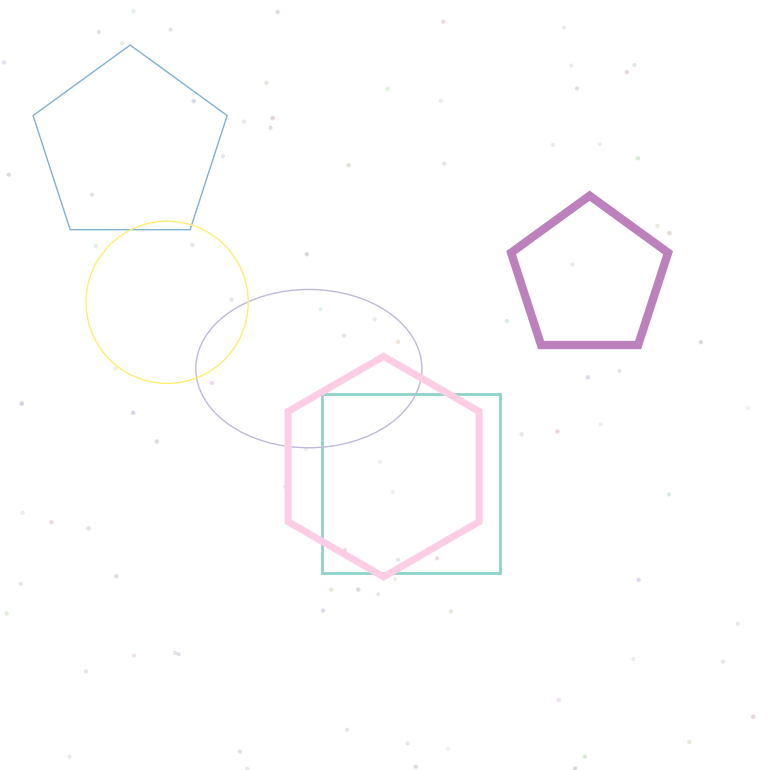[{"shape": "square", "thickness": 1, "radius": 0.58, "center": [0.534, 0.372]}, {"shape": "oval", "thickness": 0.5, "radius": 0.73, "center": [0.401, 0.521]}, {"shape": "pentagon", "thickness": 0.5, "radius": 0.66, "center": [0.169, 0.809]}, {"shape": "hexagon", "thickness": 2.5, "radius": 0.72, "center": [0.498, 0.394]}, {"shape": "pentagon", "thickness": 3, "radius": 0.54, "center": [0.766, 0.639]}, {"shape": "circle", "thickness": 0.5, "radius": 0.53, "center": [0.217, 0.607]}]